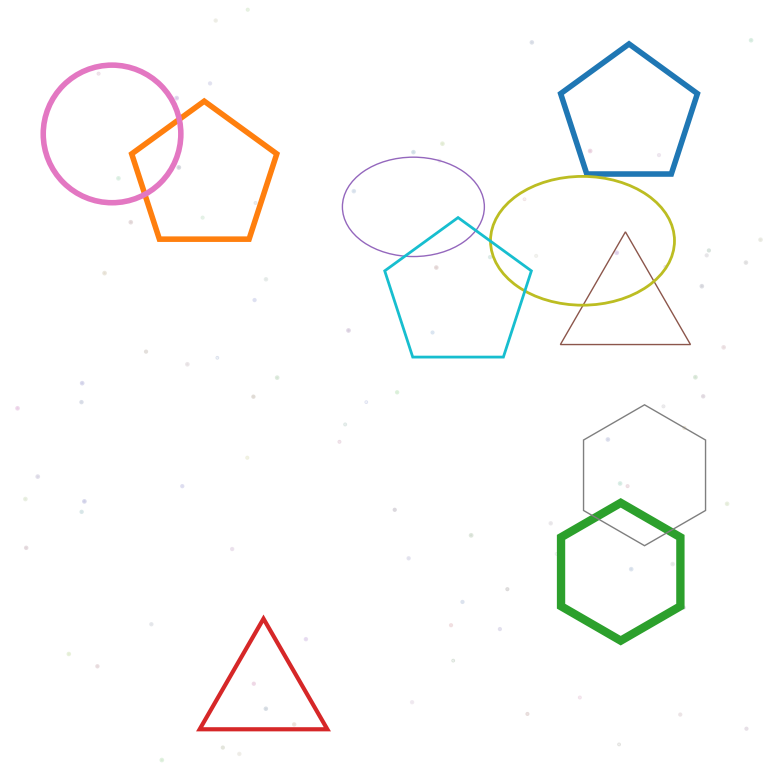[{"shape": "pentagon", "thickness": 2, "radius": 0.47, "center": [0.817, 0.85]}, {"shape": "pentagon", "thickness": 2, "radius": 0.5, "center": [0.265, 0.77]}, {"shape": "hexagon", "thickness": 3, "radius": 0.45, "center": [0.806, 0.257]}, {"shape": "triangle", "thickness": 1.5, "radius": 0.48, "center": [0.342, 0.101]}, {"shape": "oval", "thickness": 0.5, "radius": 0.46, "center": [0.537, 0.731]}, {"shape": "triangle", "thickness": 0.5, "radius": 0.49, "center": [0.812, 0.601]}, {"shape": "circle", "thickness": 2, "radius": 0.45, "center": [0.146, 0.826]}, {"shape": "hexagon", "thickness": 0.5, "radius": 0.46, "center": [0.837, 0.383]}, {"shape": "oval", "thickness": 1, "radius": 0.6, "center": [0.756, 0.687]}, {"shape": "pentagon", "thickness": 1, "radius": 0.5, "center": [0.595, 0.617]}]